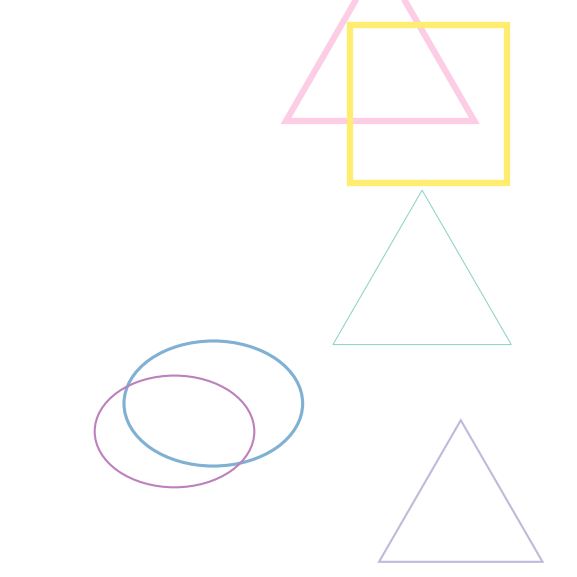[{"shape": "triangle", "thickness": 0.5, "radius": 0.89, "center": [0.731, 0.492]}, {"shape": "triangle", "thickness": 1, "radius": 0.82, "center": [0.798, 0.108]}, {"shape": "oval", "thickness": 1.5, "radius": 0.77, "center": [0.369, 0.3]}, {"shape": "triangle", "thickness": 3, "radius": 0.94, "center": [0.658, 0.884]}, {"shape": "oval", "thickness": 1, "radius": 0.69, "center": [0.302, 0.252]}, {"shape": "square", "thickness": 3, "radius": 0.68, "center": [0.742, 0.819]}]